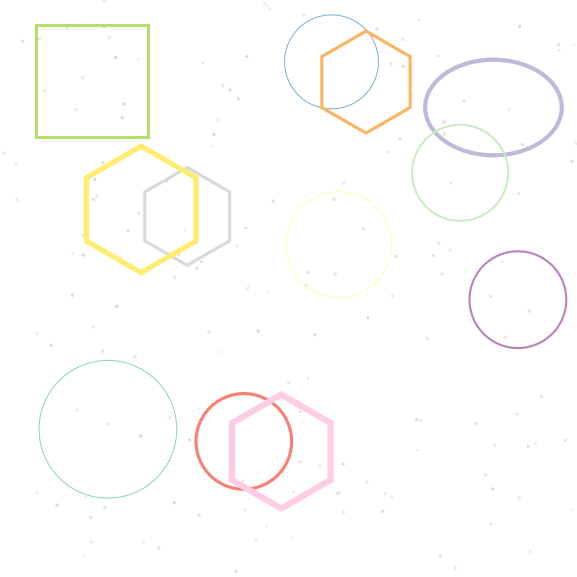[{"shape": "circle", "thickness": 0.5, "radius": 0.6, "center": [0.187, 0.256]}, {"shape": "circle", "thickness": 0.5, "radius": 0.46, "center": [0.587, 0.576]}, {"shape": "oval", "thickness": 2, "radius": 0.59, "center": [0.854, 0.813]}, {"shape": "circle", "thickness": 1.5, "radius": 0.41, "center": [0.422, 0.235]}, {"shape": "circle", "thickness": 0.5, "radius": 0.41, "center": [0.574, 0.892]}, {"shape": "hexagon", "thickness": 1.5, "radius": 0.44, "center": [0.634, 0.857]}, {"shape": "square", "thickness": 1.5, "radius": 0.49, "center": [0.159, 0.858]}, {"shape": "hexagon", "thickness": 3, "radius": 0.49, "center": [0.487, 0.217]}, {"shape": "hexagon", "thickness": 1.5, "radius": 0.42, "center": [0.324, 0.624]}, {"shape": "circle", "thickness": 1, "radius": 0.42, "center": [0.897, 0.48]}, {"shape": "circle", "thickness": 1, "radius": 0.42, "center": [0.797, 0.7]}, {"shape": "hexagon", "thickness": 2.5, "radius": 0.55, "center": [0.244, 0.637]}]